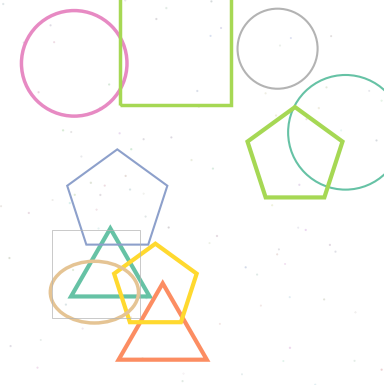[{"shape": "triangle", "thickness": 3, "radius": 0.59, "center": [0.287, 0.289]}, {"shape": "circle", "thickness": 1.5, "radius": 0.74, "center": [0.897, 0.656]}, {"shape": "triangle", "thickness": 3, "radius": 0.66, "center": [0.423, 0.132]}, {"shape": "pentagon", "thickness": 1.5, "radius": 0.68, "center": [0.305, 0.475]}, {"shape": "circle", "thickness": 2.5, "radius": 0.69, "center": [0.193, 0.835]}, {"shape": "pentagon", "thickness": 3, "radius": 0.65, "center": [0.766, 0.592]}, {"shape": "square", "thickness": 2.5, "radius": 0.72, "center": [0.455, 0.872]}, {"shape": "pentagon", "thickness": 3, "radius": 0.56, "center": [0.404, 0.254]}, {"shape": "oval", "thickness": 2.5, "radius": 0.57, "center": [0.245, 0.241]}, {"shape": "circle", "thickness": 1.5, "radius": 0.52, "center": [0.721, 0.873]}, {"shape": "square", "thickness": 0.5, "radius": 0.57, "center": [0.249, 0.289]}]